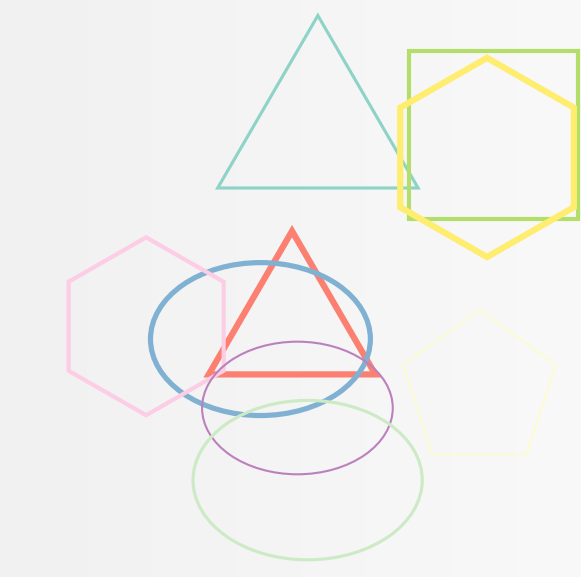[{"shape": "triangle", "thickness": 1.5, "radius": 1.0, "center": [0.547, 0.773]}, {"shape": "pentagon", "thickness": 0.5, "radius": 0.69, "center": [0.825, 0.324]}, {"shape": "triangle", "thickness": 3, "radius": 0.83, "center": [0.502, 0.434]}, {"shape": "oval", "thickness": 2.5, "radius": 0.95, "center": [0.448, 0.412]}, {"shape": "square", "thickness": 2, "radius": 0.73, "center": [0.849, 0.766]}, {"shape": "hexagon", "thickness": 2, "radius": 0.77, "center": [0.251, 0.434]}, {"shape": "oval", "thickness": 1, "radius": 0.82, "center": [0.512, 0.293]}, {"shape": "oval", "thickness": 1.5, "radius": 0.99, "center": [0.529, 0.168]}, {"shape": "hexagon", "thickness": 3, "radius": 0.86, "center": [0.838, 0.727]}]